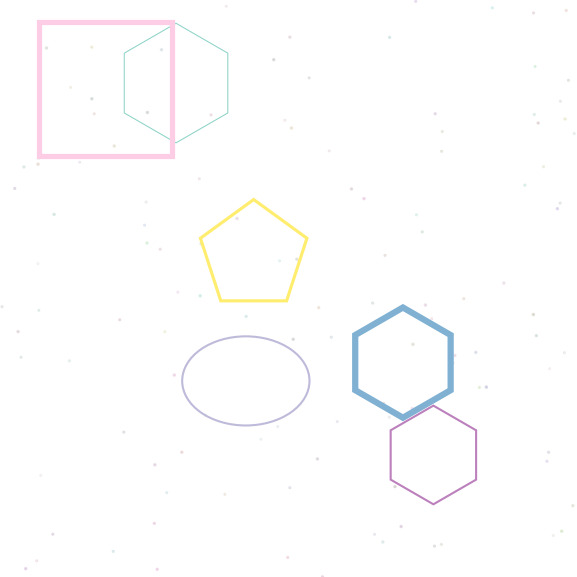[{"shape": "hexagon", "thickness": 0.5, "radius": 0.52, "center": [0.305, 0.855]}, {"shape": "oval", "thickness": 1, "radius": 0.55, "center": [0.426, 0.34]}, {"shape": "hexagon", "thickness": 3, "radius": 0.48, "center": [0.698, 0.371]}, {"shape": "square", "thickness": 2.5, "radius": 0.58, "center": [0.183, 0.845]}, {"shape": "hexagon", "thickness": 1, "radius": 0.43, "center": [0.75, 0.211]}, {"shape": "pentagon", "thickness": 1.5, "radius": 0.48, "center": [0.439, 0.557]}]